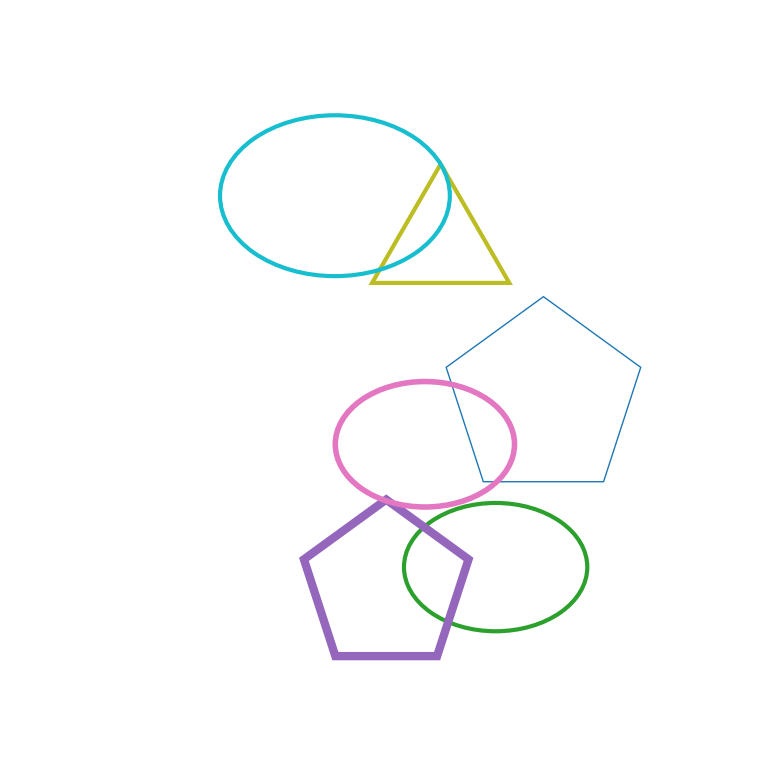[{"shape": "pentagon", "thickness": 0.5, "radius": 0.66, "center": [0.706, 0.482]}, {"shape": "oval", "thickness": 1.5, "radius": 0.6, "center": [0.644, 0.264]}, {"shape": "pentagon", "thickness": 3, "radius": 0.56, "center": [0.502, 0.239]}, {"shape": "oval", "thickness": 2, "radius": 0.58, "center": [0.552, 0.423]}, {"shape": "triangle", "thickness": 1.5, "radius": 0.51, "center": [0.572, 0.684]}, {"shape": "oval", "thickness": 1.5, "radius": 0.75, "center": [0.435, 0.746]}]